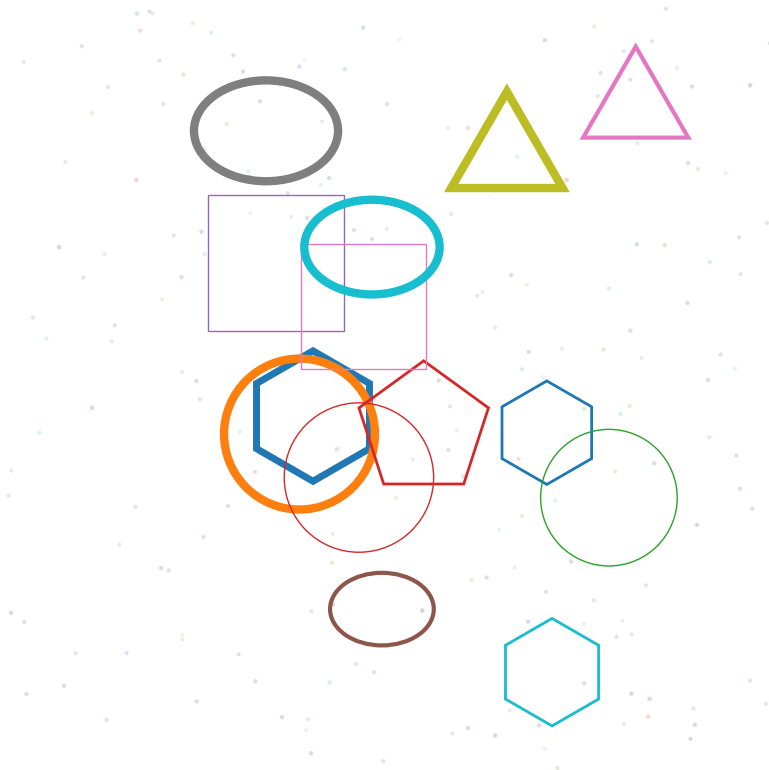[{"shape": "hexagon", "thickness": 2.5, "radius": 0.42, "center": [0.406, 0.46]}, {"shape": "hexagon", "thickness": 1, "radius": 0.34, "center": [0.71, 0.438]}, {"shape": "circle", "thickness": 3, "radius": 0.49, "center": [0.389, 0.436]}, {"shape": "circle", "thickness": 0.5, "radius": 0.44, "center": [0.791, 0.354]}, {"shape": "circle", "thickness": 0.5, "radius": 0.49, "center": [0.466, 0.38]}, {"shape": "pentagon", "thickness": 1, "radius": 0.44, "center": [0.55, 0.443]}, {"shape": "square", "thickness": 0.5, "radius": 0.44, "center": [0.358, 0.658]}, {"shape": "oval", "thickness": 1.5, "radius": 0.34, "center": [0.496, 0.209]}, {"shape": "triangle", "thickness": 1.5, "radius": 0.39, "center": [0.826, 0.861]}, {"shape": "square", "thickness": 0.5, "radius": 0.4, "center": [0.472, 0.602]}, {"shape": "oval", "thickness": 3, "radius": 0.47, "center": [0.345, 0.83]}, {"shape": "triangle", "thickness": 3, "radius": 0.42, "center": [0.658, 0.798]}, {"shape": "oval", "thickness": 3, "radius": 0.44, "center": [0.483, 0.679]}, {"shape": "hexagon", "thickness": 1, "radius": 0.35, "center": [0.717, 0.127]}]